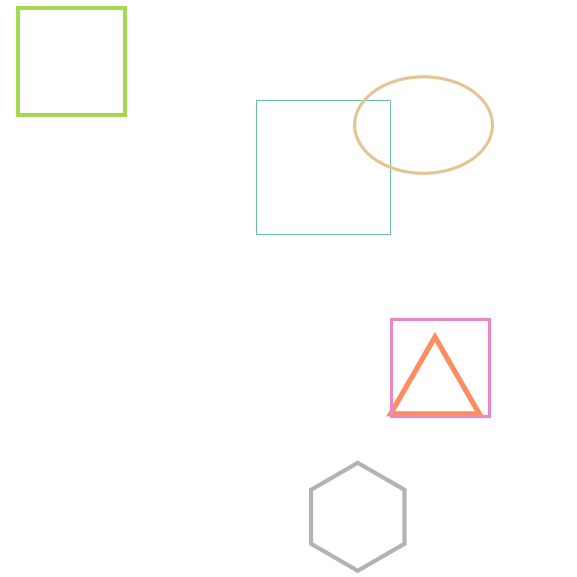[{"shape": "square", "thickness": 0.5, "radius": 0.58, "center": [0.559, 0.71]}, {"shape": "triangle", "thickness": 2.5, "radius": 0.44, "center": [0.753, 0.327]}, {"shape": "square", "thickness": 1.5, "radius": 0.42, "center": [0.762, 0.363]}, {"shape": "square", "thickness": 2, "radius": 0.46, "center": [0.124, 0.893]}, {"shape": "oval", "thickness": 1.5, "radius": 0.6, "center": [0.733, 0.783]}, {"shape": "hexagon", "thickness": 2, "radius": 0.47, "center": [0.619, 0.104]}]